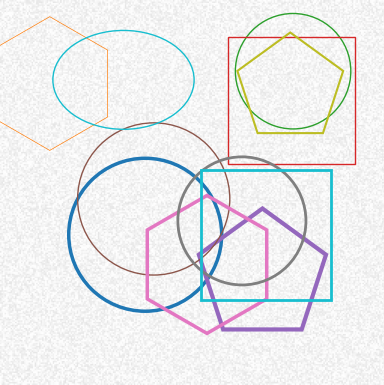[{"shape": "circle", "thickness": 2.5, "radius": 0.99, "center": [0.377, 0.39]}, {"shape": "hexagon", "thickness": 0.5, "radius": 0.87, "center": [0.129, 0.783]}, {"shape": "circle", "thickness": 1, "radius": 0.75, "center": [0.761, 0.815]}, {"shape": "square", "thickness": 1, "radius": 0.82, "center": [0.756, 0.739]}, {"shape": "pentagon", "thickness": 3, "radius": 0.87, "center": [0.682, 0.285]}, {"shape": "circle", "thickness": 1, "radius": 0.99, "center": [0.399, 0.483]}, {"shape": "hexagon", "thickness": 2.5, "radius": 0.9, "center": [0.538, 0.313]}, {"shape": "circle", "thickness": 2, "radius": 0.83, "center": [0.628, 0.426]}, {"shape": "pentagon", "thickness": 1.5, "radius": 0.72, "center": [0.754, 0.771]}, {"shape": "square", "thickness": 2, "radius": 0.84, "center": [0.691, 0.389]}, {"shape": "oval", "thickness": 1, "radius": 0.92, "center": [0.321, 0.793]}]